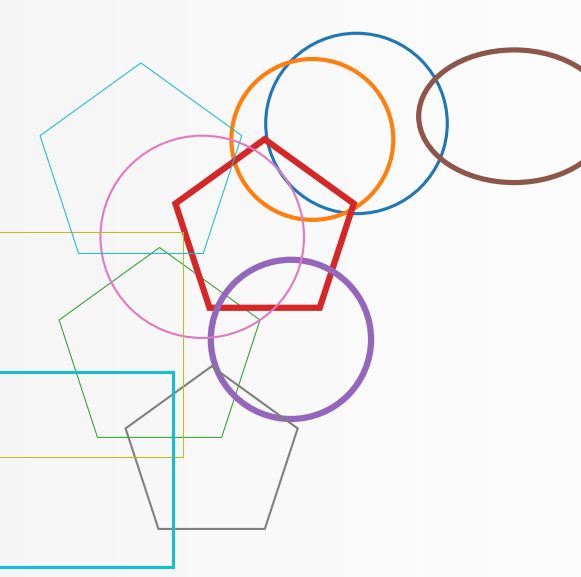[{"shape": "circle", "thickness": 1.5, "radius": 0.78, "center": [0.613, 0.785]}, {"shape": "circle", "thickness": 2, "radius": 0.7, "center": [0.537, 0.758]}, {"shape": "pentagon", "thickness": 0.5, "radius": 0.91, "center": [0.275, 0.389]}, {"shape": "pentagon", "thickness": 3, "radius": 0.81, "center": [0.455, 0.597]}, {"shape": "circle", "thickness": 3, "radius": 0.69, "center": [0.501, 0.411]}, {"shape": "oval", "thickness": 2.5, "radius": 0.82, "center": [0.884, 0.798]}, {"shape": "circle", "thickness": 1, "radius": 0.88, "center": [0.348, 0.589]}, {"shape": "pentagon", "thickness": 1, "radius": 0.78, "center": [0.364, 0.209]}, {"shape": "square", "thickness": 0.5, "radius": 0.97, "center": [0.12, 0.402]}, {"shape": "pentagon", "thickness": 0.5, "radius": 0.91, "center": [0.242, 0.708]}, {"shape": "square", "thickness": 1.5, "radius": 0.85, "center": [0.128, 0.186]}]